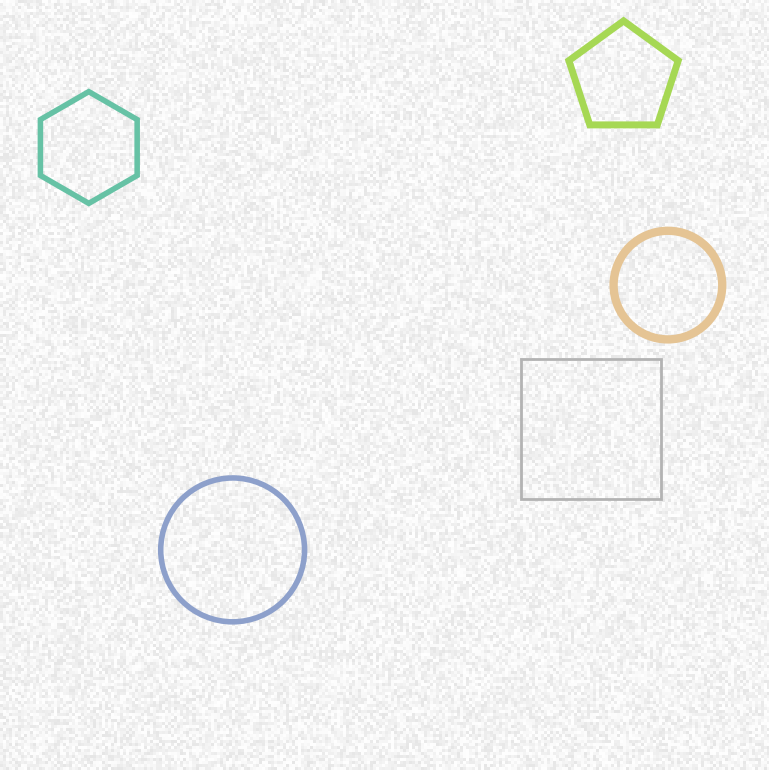[{"shape": "hexagon", "thickness": 2, "radius": 0.36, "center": [0.115, 0.808]}, {"shape": "circle", "thickness": 2, "radius": 0.47, "center": [0.302, 0.286]}, {"shape": "pentagon", "thickness": 2.5, "radius": 0.37, "center": [0.81, 0.898]}, {"shape": "circle", "thickness": 3, "radius": 0.35, "center": [0.867, 0.63]}, {"shape": "square", "thickness": 1, "radius": 0.45, "center": [0.767, 0.443]}]